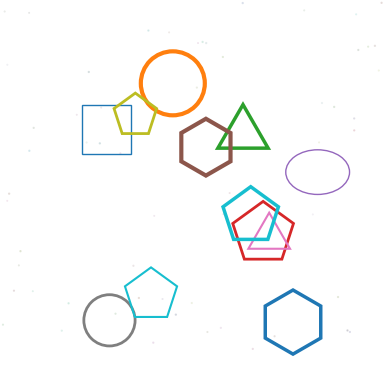[{"shape": "square", "thickness": 1, "radius": 0.32, "center": [0.277, 0.664]}, {"shape": "hexagon", "thickness": 2.5, "radius": 0.42, "center": [0.761, 0.163]}, {"shape": "circle", "thickness": 3, "radius": 0.42, "center": [0.449, 0.784]}, {"shape": "triangle", "thickness": 2.5, "radius": 0.38, "center": [0.631, 0.653]}, {"shape": "pentagon", "thickness": 2, "radius": 0.41, "center": [0.683, 0.394]}, {"shape": "oval", "thickness": 1, "radius": 0.41, "center": [0.825, 0.553]}, {"shape": "hexagon", "thickness": 3, "radius": 0.37, "center": [0.535, 0.618]}, {"shape": "triangle", "thickness": 1.5, "radius": 0.31, "center": [0.699, 0.385]}, {"shape": "circle", "thickness": 2, "radius": 0.33, "center": [0.284, 0.168]}, {"shape": "pentagon", "thickness": 2, "radius": 0.29, "center": [0.351, 0.7]}, {"shape": "pentagon", "thickness": 2.5, "radius": 0.38, "center": [0.651, 0.439]}, {"shape": "pentagon", "thickness": 1.5, "radius": 0.36, "center": [0.392, 0.234]}]